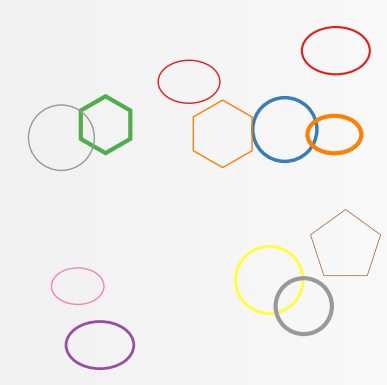[{"shape": "oval", "thickness": 1.5, "radius": 0.44, "center": [0.867, 0.868]}, {"shape": "oval", "thickness": 1, "radius": 0.4, "center": [0.488, 0.788]}, {"shape": "circle", "thickness": 2.5, "radius": 0.41, "center": [0.735, 0.664]}, {"shape": "hexagon", "thickness": 3, "radius": 0.37, "center": [0.272, 0.676]}, {"shape": "oval", "thickness": 2, "radius": 0.44, "center": [0.258, 0.104]}, {"shape": "oval", "thickness": 3, "radius": 0.35, "center": [0.863, 0.651]}, {"shape": "hexagon", "thickness": 1, "radius": 0.44, "center": [0.575, 0.652]}, {"shape": "circle", "thickness": 2, "radius": 0.44, "center": [0.695, 0.273]}, {"shape": "pentagon", "thickness": 0.5, "radius": 0.48, "center": [0.892, 0.361]}, {"shape": "oval", "thickness": 1, "radius": 0.34, "center": [0.201, 0.257]}, {"shape": "circle", "thickness": 1, "radius": 0.42, "center": [0.158, 0.642]}, {"shape": "circle", "thickness": 3, "radius": 0.36, "center": [0.784, 0.205]}]